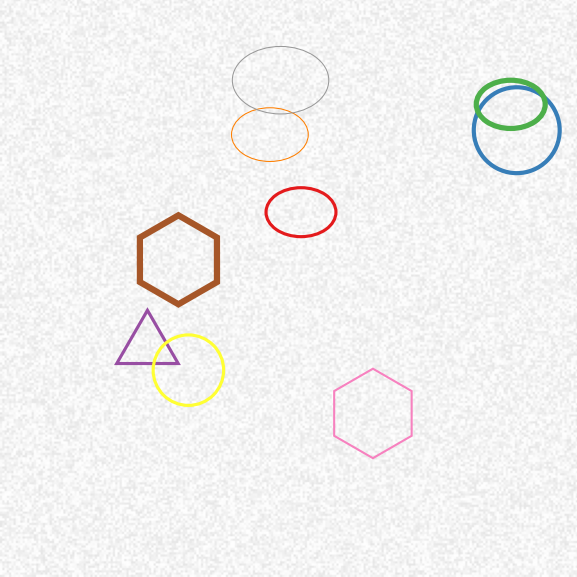[{"shape": "oval", "thickness": 1.5, "radius": 0.3, "center": [0.521, 0.632]}, {"shape": "circle", "thickness": 2, "radius": 0.37, "center": [0.895, 0.774]}, {"shape": "oval", "thickness": 2.5, "radius": 0.3, "center": [0.884, 0.818]}, {"shape": "triangle", "thickness": 1.5, "radius": 0.31, "center": [0.255, 0.4]}, {"shape": "oval", "thickness": 0.5, "radius": 0.33, "center": [0.467, 0.766]}, {"shape": "circle", "thickness": 1.5, "radius": 0.31, "center": [0.326, 0.358]}, {"shape": "hexagon", "thickness": 3, "radius": 0.39, "center": [0.309, 0.549]}, {"shape": "hexagon", "thickness": 1, "radius": 0.39, "center": [0.646, 0.283]}, {"shape": "oval", "thickness": 0.5, "radius": 0.42, "center": [0.486, 0.86]}]